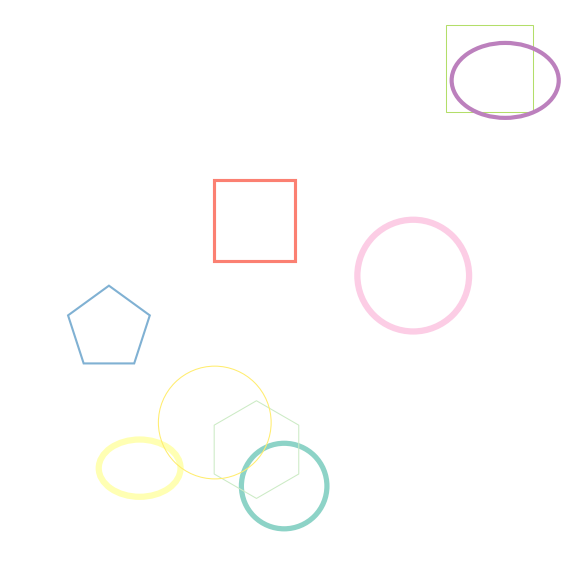[{"shape": "circle", "thickness": 2.5, "radius": 0.37, "center": [0.492, 0.157]}, {"shape": "oval", "thickness": 3, "radius": 0.35, "center": [0.242, 0.188]}, {"shape": "square", "thickness": 1.5, "radius": 0.35, "center": [0.441, 0.618]}, {"shape": "pentagon", "thickness": 1, "radius": 0.37, "center": [0.189, 0.43]}, {"shape": "square", "thickness": 0.5, "radius": 0.38, "center": [0.847, 0.881]}, {"shape": "circle", "thickness": 3, "radius": 0.48, "center": [0.716, 0.522]}, {"shape": "oval", "thickness": 2, "radius": 0.46, "center": [0.875, 0.86]}, {"shape": "hexagon", "thickness": 0.5, "radius": 0.42, "center": [0.444, 0.221]}, {"shape": "circle", "thickness": 0.5, "radius": 0.49, "center": [0.372, 0.267]}]